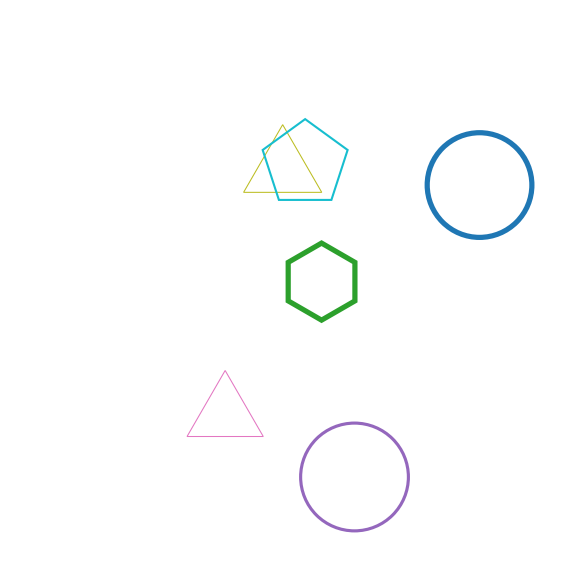[{"shape": "circle", "thickness": 2.5, "radius": 0.45, "center": [0.83, 0.679]}, {"shape": "hexagon", "thickness": 2.5, "radius": 0.33, "center": [0.557, 0.511]}, {"shape": "circle", "thickness": 1.5, "radius": 0.47, "center": [0.614, 0.173]}, {"shape": "triangle", "thickness": 0.5, "radius": 0.38, "center": [0.39, 0.281]}, {"shape": "triangle", "thickness": 0.5, "radius": 0.39, "center": [0.489, 0.705]}, {"shape": "pentagon", "thickness": 1, "radius": 0.39, "center": [0.528, 0.716]}]